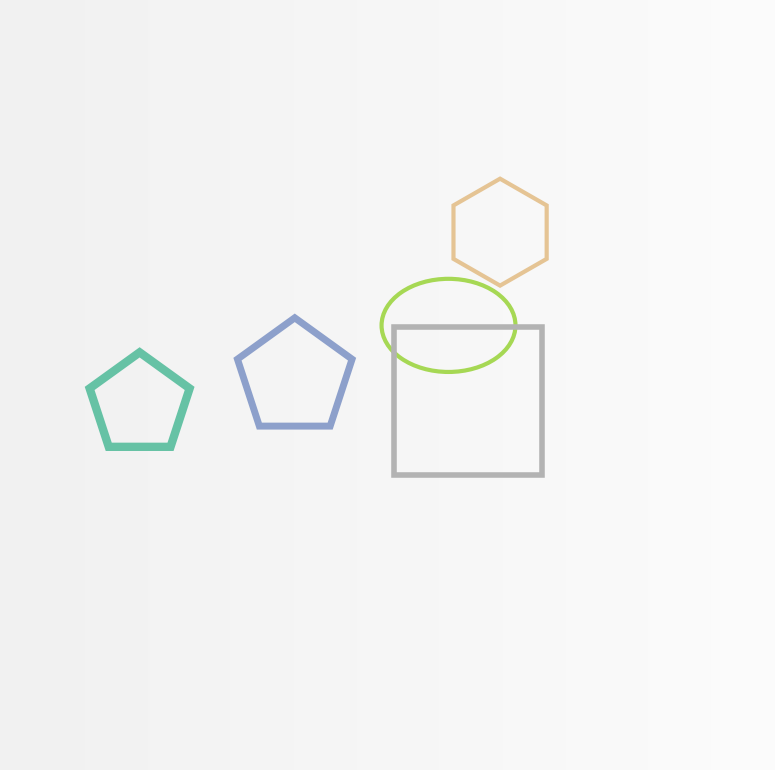[{"shape": "pentagon", "thickness": 3, "radius": 0.34, "center": [0.18, 0.475]}, {"shape": "pentagon", "thickness": 2.5, "radius": 0.39, "center": [0.38, 0.51]}, {"shape": "oval", "thickness": 1.5, "radius": 0.43, "center": [0.579, 0.577]}, {"shape": "hexagon", "thickness": 1.5, "radius": 0.35, "center": [0.645, 0.699]}, {"shape": "square", "thickness": 2, "radius": 0.48, "center": [0.604, 0.48]}]